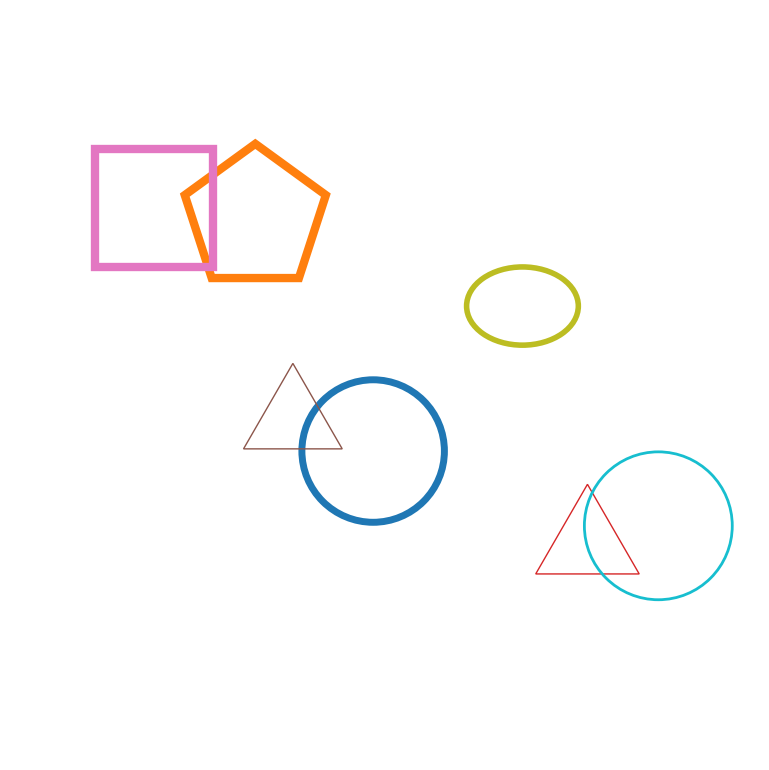[{"shape": "circle", "thickness": 2.5, "radius": 0.46, "center": [0.485, 0.414]}, {"shape": "pentagon", "thickness": 3, "radius": 0.48, "center": [0.332, 0.717]}, {"shape": "triangle", "thickness": 0.5, "radius": 0.39, "center": [0.763, 0.293]}, {"shape": "triangle", "thickness": 0.5, "radius": 0.37, "center": [0.38, 0.454]}, {"shape": "square", "thickness": 3, "radius": 0.38, "center": [0.2, 0.73]}, {"shape": "oval", "thickness": 2, "radius": 0.36, "center": [0.679, 0.603]}, {"shape": "circle", "thickness": 1, "radius": 0.48, "center": [0.855, 0.317]}]